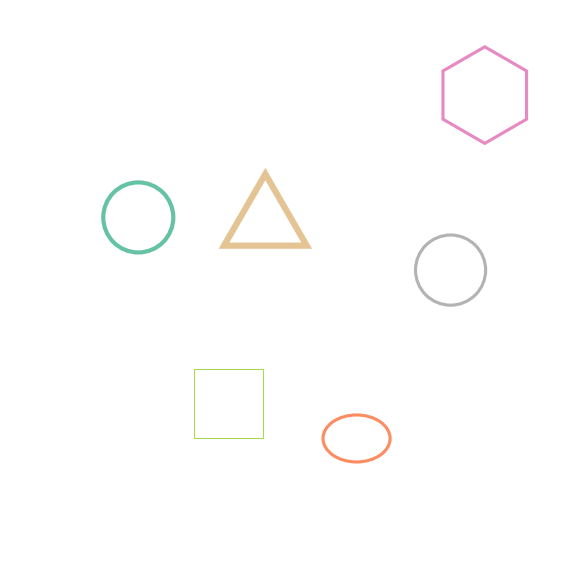[{"shape": "circle", "thickness": 2, "radius": 0.3, "center": [0.239, 0.623]}, {"shape": "oval", "thickness": 1.5, "radius": 0.29, "center": [0.617, 0.24]}, {"shape": "hexagon", "thickness": 1.5, "radius": 0.42, "center": [0.839, 0.834]}, {"shape": "square", "thickness": 0.5, "radius": 0.3, "center": [0.396, 0.301]}, {"shape": "triangle", "thickness": 3, "radius": 0.41, "center": [0.459, 0.615]}, {"shape": "circle", "thickness": 1.5, "radius": 0.3, "center": [0.78, 0.531]}]